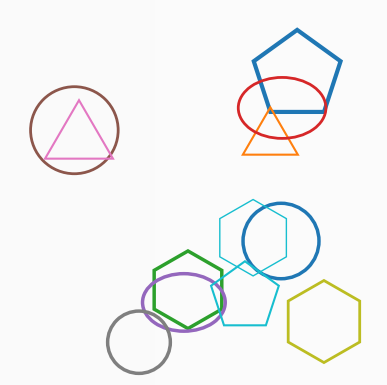[{"shape": "circle", "thickness": 2.5, "radius": 0.49, "center": [0.725, 0.374]}, {"shape": "pentagon", "thickness": 3, "radius": 0.59, "center": [0.767, 0.805]}, {"shape": "triangle", "thickness": 1.5, "radius": 0.41, "center": [0.698, 0.639]}, {"shape": "hexagon", "thickness": 2.5, "radius": 0.5, "center": [0.485, 0.247]}, {"shape": "oval", "thickness": 2, "radius": 0.57, "center": [0.728, 0.72]}, {"shape": "oval", "thickness": 2.5, "radius": 0.53, "center": [0.475, 0.214]}, {"shape": "circle", "thickness": 2, "radius": 0.57, "center": [0.192, 0.662]}, {"shape": "triangle", "thickness": 1.5, "radius": 0.51, "center": [0.204, 0.639]}, {"shape": "circle", "thickness": 2.5, "radius": 0.4, "center": [0.359, 0.111]}, {"shape": "hexagon", "thickness": 2, "radius": 0.53, "center": [0.836, 0.165]}, {"shape": "pentagon", "thickness": 1.5, "radius": 0.46, "center": [0.632, 0.229]}, {"shape": "hexagon", "thickness": 1, "radius": 0.5, "center": [0.653, 0.383]}]